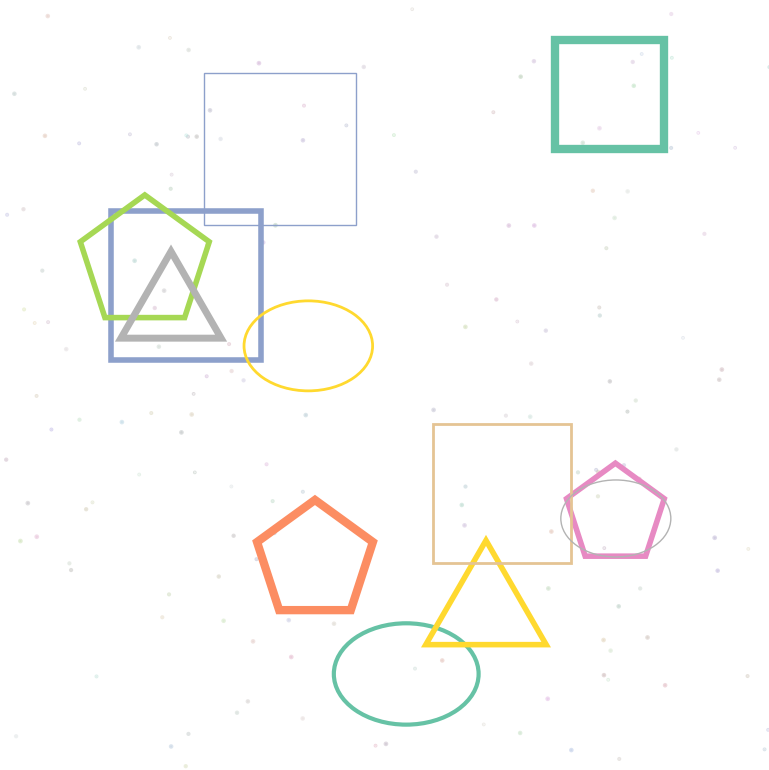[{"shape": "oval", "thickness": 1.5, "radius": 0.47, "center": [0.528, 0.125]}, {"shape": "square", "thickness": 3, "radius": 0.35, "center": [0.792, 0.877]}, {"shape": "pentagon", "thickness": 3, "radius": 0.4, "center": [0.409, 0.272]}, {"shape": "square", "thickness": 2, "radius": 0.48, "center": [0.242, 0.63]}, {"shape": "square", "thickness": 0.5, "radius": 0.49, "center": [0.364, 0.807]}, {"shape": "pentagon", "thickness": 2, "radius": 0.33, "center": [0.799, 0.332]}, {"shape": "pentagon", "thickness": 2, "radius": 0.44, "center": [0.188, 0.659]}, {"shape": "triangle", "thickness": 2, "radius": 0.45, "center": [0.631, 0.208]}, {"shape": "oval", "thickness": 1, "radius": 0.42, "center": [0.4, 0.551]}, {"shape": "square", "thickness": 1, "radius": 0.45, "center": [0.652, 0.359]}, {"shape": "triangle", "thickness": 2.5, "radius": 0.38, "center": [0.222, 0.598]}, {"shape": "oval", "thickness": 0.5, "radius": 0.36, "center": [0.8, 0.327]}]